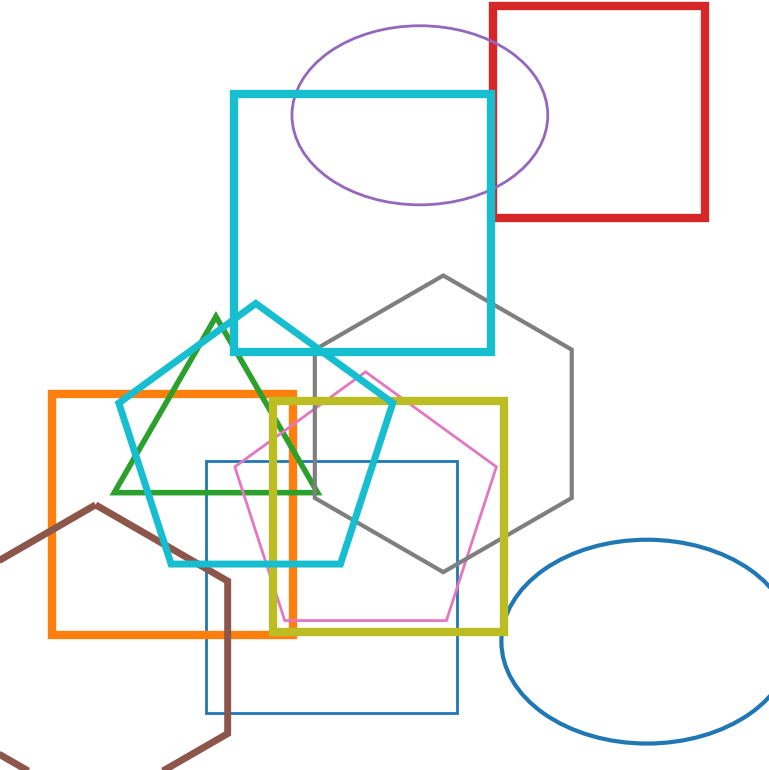[{"shape": "oval", "thickness": 1.5, "radius": 0.95, "center": [0.84, 0.167]}, {"shape": "square", "thickness": 1, "radius": 0.82, "center": [0.431, 0.237]}, {"shape": "square", "thickness": 3, "radius": 0.78, "center": [0.224, 0.332]}, {"shape": "triangle", "thickness": 2, "radius": 0.76, "center": [0.28, 0.436]}, {"shape": "square", "thickness": 3, "radius": 0.69, "center": [0.778, 0.855]}, {"shape": "oval", "thickness": 1, "radius": 0.83, "center": [0.545, 0.85]}, {"shape": "hexagon", "thickness": 2.5, "radius": 0.99, "center": [0.124, 0.146]}, {"shape": "pentagon", "thickness": 1, "radius": 0.89, "center": [0.475, 0.339]}, {"shape": "hexagon", "thickness": 1.5, "radius": 0.96, "center": [0.576, 0.45]}, {"shape": "square", "thickness": 3, "radius": 0.75, "center": [0.504, 0.329]}, {"shape": "pentagon", "thickness": 2.5, "radius": 0.94, "center": [0.332, 0.419]}, {"shape": "square", "thickness": 3, "radius": 0.84, "center": [0.471, 0.71]}]